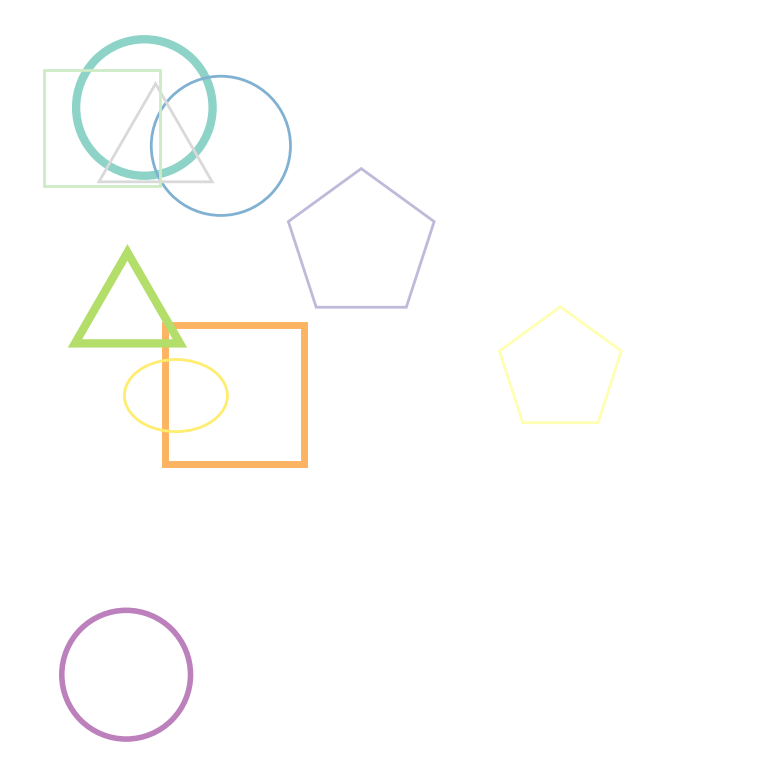[{"shape": "circle", "thickness": 3, "radius": 0.44, "center": [0.187, 0.86]}, {"shape": "pentagon", "thickness": 1, "radius": 0.42, "center": [0.728, 0.518]}, {"shape": "pentagon", "thickness": 1, "radius": 0.5, "center": [0.469, 0.681]}, {"shape": "circle", "thickness": 1, "radius": 0.45, "center": [0.287, 0.811]}, {"shape": "square", "thickness": 2.5, "radius": 0.45, "center": [0.305, 0.488]}, {"shape": "triangle", "thickness": 3, "radius": 0.39, "center": [0.166, 0.593]}, {"shape": "triangle", "thickness": 1, "radius": 0.42, "center": [0.202, 0.806]}, {"shape": "circle", "thickness": 2, "radius": 0.42, "center": [0.164, 0.124]}, {"shape": "square", "thickness": 1, "radius": 0.38, "center": [0.132, 0.834]}, {"shape": "oval", "thickness": 1, "radius": 0.33, "center": [0.228, 0.486]}]